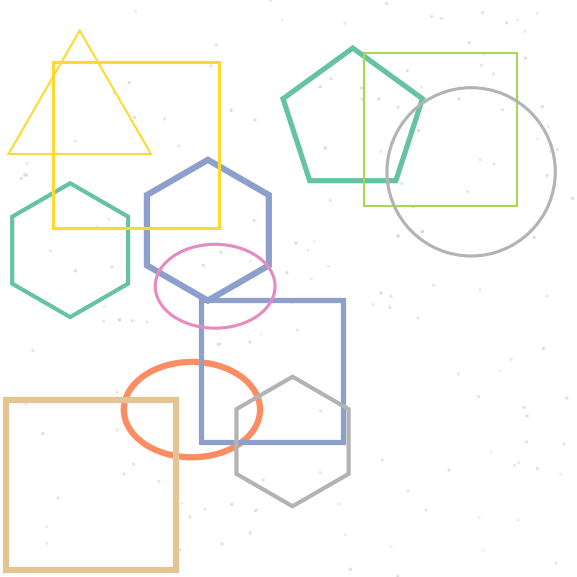[{"shape": "pentagon", "thickness": 2.5, "radius": 0.63, "center": [0.611, 0.789]}, {"shape": "hexagon", "thickness": 2, "radius": 0.58, "center": [0.121, 0.566]}, {"shape": "oval", "thickness": 3, "radius": 0.59, "center": [0.332, 0.29]}, {"shape": "square", "thickness": 2.5, "radius": 0.61, "center": [0.471, 0.357]}, {"shape": "hexagon", "thickness": 3, "radius": 0.61, "center": [0.36, 0.601]}, {"shape": "oval", "thickness": 1.5, "radius": 0.52, "center": [0.373, 0.503]}, {"shape": "square", "thickness": 1, "radius": 0.66, "center": [0.763, 0.776]}, {"shape": "square", "thickness": 1.5, "radius": 0.72, "center": [0.236, 0.748]}, {"shape": "triangle", "thickness": 1, "radius": 0.71, "center": [0.138, 0.804]}, {"shape": "square", "thickness": 3, "radius": 0.73, "center": [0.157, 0.159]}, {"shape": "circle", "thickness": 1.5, "radius": 0.73, "center": [0.816, 0.702]}, {"shape": "hexagon", "thickness": 2, "radius": 0.56, "center": [0.507, 0.235]}]